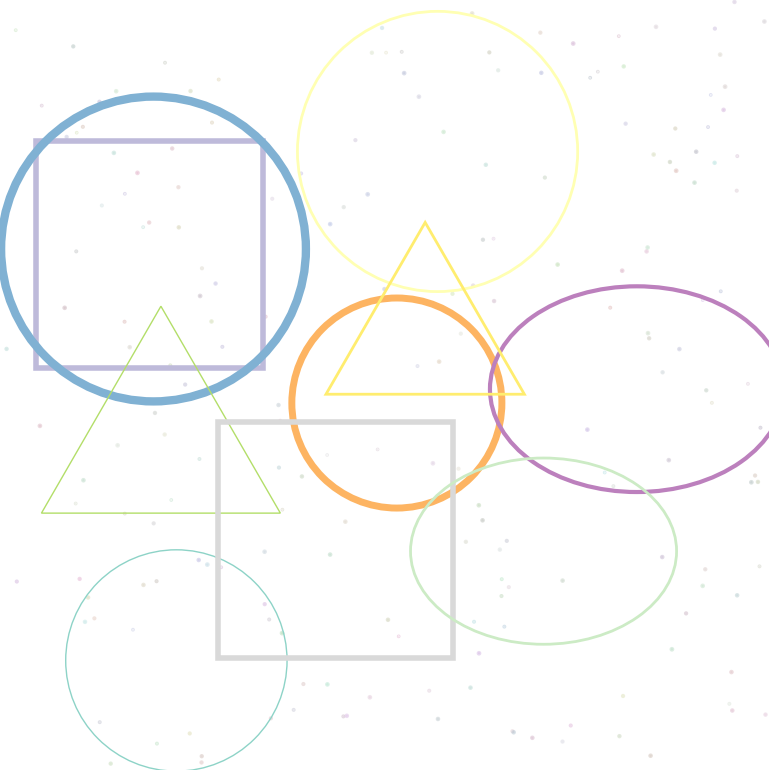[{"shape": "circle", "thickness": 0.5, "radius": 0.72, "center": [0.229, 0.142]}, {"shape": "circle", "thickness": 1, "radius": 0.91, "center": [0.568, 0.803]}, {"shape": "square", "thickness": 2, "radius": 0.74, "center": [0.194, 0.67]}, {"shape": "circle", "thickness": 3, "radius": 0.99, "center": [0.199, 0.677]}, {"shape": "circle", "thickness": 2.5, "radius": 0.68, "center": [0.515, 0.477]}, {"shape": "triangle", "thickness": 0.5, "radius": 0.9, "center": [0.209, 0.423]}, {"shape": "square", "thickness": 2, "radius": 0.76, "center": [0.436, 0.299]}, {"shape": "oval", "thickness": 1.5, "radius": 0.95, "center": [0.827, 0.495]}, {"shape": "oval", "thickness": 1, "radius": 0.86, "center": [0.706, 0.284]}, {"shape": "triangle", "thickness": 1, "radius": 0.74, "center": [0.552, 0.562]}]